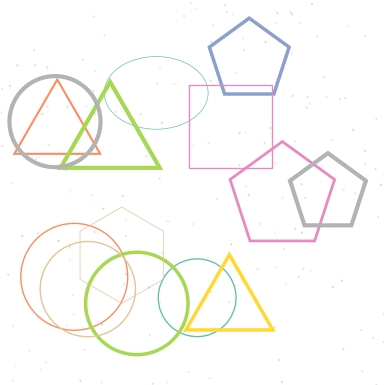[{"shape": "circle", "thickness": 1, "radius": 0.5, "center": [0.512, 0.227]}, {"shape": "oval", "thickness": 0.5, "radius": 0.67, "center": [0.406, 0.759]}, {"shape": "circle", "thickness": 1, "radius": 0.69, "center": [0.193, 0.281]}, {"shape": "triangle", "thickness": 1.5, "radius": 0.64, "center": [0.149, 0.665]}, {"shape": "pentagon", "thickness": 2.5, "radius": 0.54, "center": [0.647, 0.844]}, {"shape": "pentagon", "thickness": 2, "radius": 0.71, "center": [0.733, 0.49]}, {"shape": "square", "thickness": 1, "radius": 0.54, "center": [0.599, 0.671]}, {"shape": "triangle", "thickness": 3, "radius": 0.74, "center": [0.286, 0.638]}, {"shape": "circle", "thickness": 2.5, "radius": 0.67, "center": [0.355, 0.212]}, {"shape": "triangle", "thickness": 2.5, "radius": 0.65, "center": [0.596, 0.208]}, {"shape": "hexagon", "thickness": 0.5, "radius": 0.63, "center": [0.316, 0.337]}, {"shape": "circle", "thickness": 1, "radius": 0.62, "center": [0.228, 0.249]}, {"shape": "circle", "thickness": 3, "radius": 0.59, "center": [0.143, 0.684]}, {"shape": "pentagon", "thickness": 3, "radius": 0.52, "center": [0.852, 0.499]}]